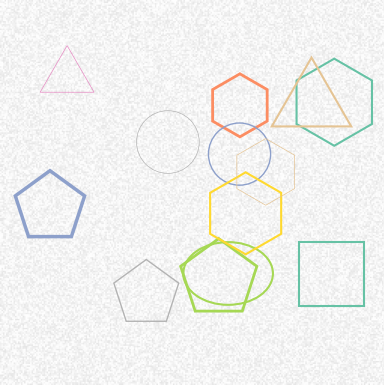[{"shape": "square", "thickness": 1.5, "radius": 0.42, "center": [0.861, 0.288]}, {"shape": "hexagon", "thickness": 1.5, "radius": 0.57, "center": [0.868, 0.734]}, {"shape": "hexagon", "thickness": 2, "radius": 0.41, "center": [0.623, 0.726]}, {"shape": "circle", "thickness": 1, "radius": 0.4, "center": [0.622, 0.6]}, {"shape": "pentagon", "thickness": 2.5, "radius": 0.47, "center": [0.13, 0.462]}, {"shape": "triangle", "thickness": 0.5, "radius": 0.4, "center": [0.174, 0.801]}, {"shape": "oval", "thickness": 1.5, "radius": 0.58, "center": [0.593, 0.29]}, {"shape": "pentagon", "thickness": 2, "radius": 0.52, "center": [0.568, 0.276]}, {"shape": "hexagon", "thickness": 1.5, "radius": 0.53, "center": [0.638, 0.446]}, {"shape": "hexagon", "thickness": 0.5, "radius": 0.43, "center": [0.69, 0.554]}, {"shape": "triangle", "thickness": 1.5, "radius": 0.6, "center": [0.809, 0.731]}, {"shape": "pentagon", "thickness": 1, "radius": 0.44, "center": [0.38, 0.237]}, {"shape": "circle", "thickness": 0.5, "radius": 0.41, "center": [0.436, 0.631]}]